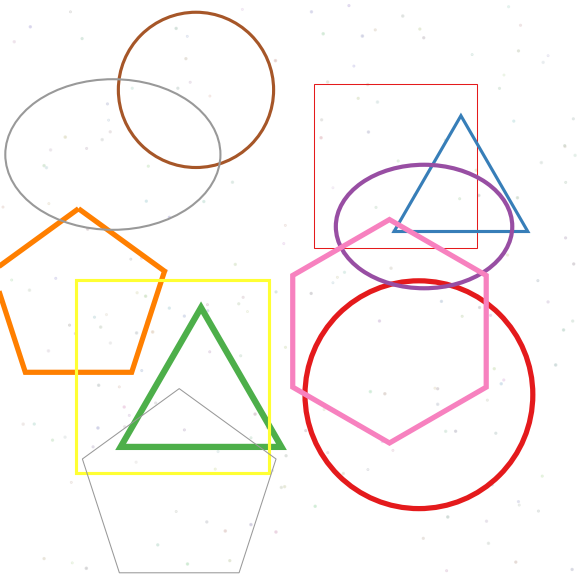[{"shape": "square", "thickness": 0.5, "radius": 0.71, "center": [0.685, 0.712]}, {"shape": "circle", "thickness": 2.5, "radius": 0.99, "center": [0.725, 0.316]}, {"shape": "triangle", "thickness": 1.5, "radius": 0.67, "center": [0.798, 0.665]}, {"shape": "triangle", "thickness": 3, "radius": 0.8, "center": [0.348, 0.306]}, {"shape": "oval", "thickness": 2, "radius": 0.76, "center": [0.734, 0.607]}, {"shape": "pentagon", "thickness": 2.5, "radius": 0.78, "center": [0.136, 0.481]}, {"shape": "square", "thickness": 1.5, "radius": 0.83, "center": [0.299, 0.348]}, {"shape": "circle", "thickness": 1.5, "radius": 0.67, "center": [0.339, 0.844]}, {"shape": "hexagon", "thickness": 2.5, "radius": 0.97, "center": [0.674, 0.425]}, {"shape": "oval", "thickness": 1, "radius": 0.93, "center": [0.195, 0.732]}, {"shape": "pentagon", "thickness": 0.5, "radius": 0.88, "center": [0.31, 0.15]}]